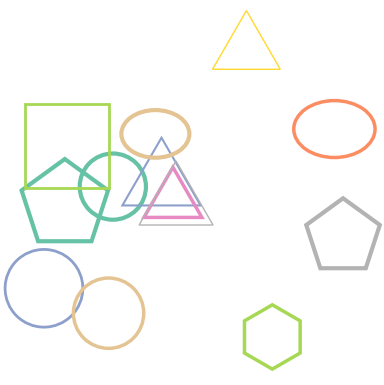[{"shape": "circle", "thickness": 3, "radius": 0.43, "center": [0.293, 0.515]}, {"shape": "pentagon", "thickness": 3, "radius": 0.59, "center": [0.168, 0.469]}, {"shape": "oval", "thickness": 2.5, "radius": 0.53, "center": [0.869, 0.665]}, {"shape": "circle", "thickness": 2, "radius": 0.5, "center": [0.114, 0.251]}, {"shape": "triangle", "thickness": 1.5, "radius": 0.59, "center": [0.419, 0.525]}, {"shape": "triangle", "thickness": 2.5, "radius": 0.43, "center": [0.449, 0.479]}, {"shape": "hexagon", "thickness": 2.5, "radius": 0.42, "center": [0.707, 0.125]}, {"shape": "square", "thickness": 2, "radius": 0.55, "center": [0.175, 0.62]}, {"shape": "triangle", "thickness": 1, "radius": 0.51, "center": [0.64, 0.871]}, {"shape": "oval", "thickness": 3, "radius": 0.44, "center": [0.404, 0.652]}, {"shape": "circle", "thickness": 2.5, "radius": 0.46, "center": [0.282, 0.187]}, {"shape": "pentagon", "thickness": 3, "radius": 0.5, "center": [0.891, 0.385]}, {"shape": "triangle", "thickness": 1, "radius": 0.55, "center": [0.457, 0.471]}]